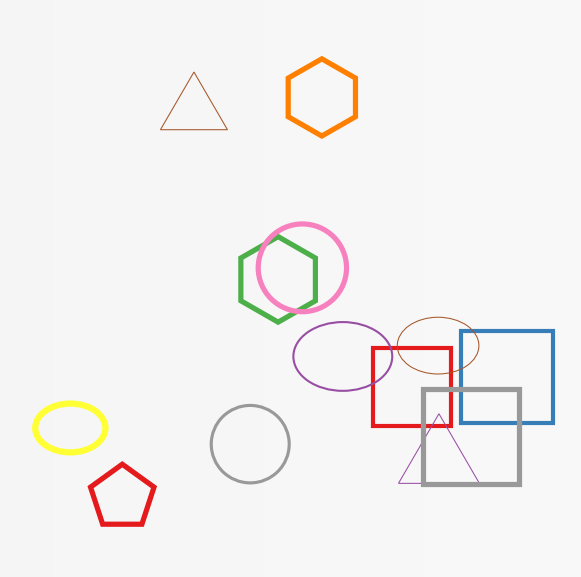[{"shape": "pentagon", "thickness": 2.5, "radius": 0.29, "center": [0.21, 0.138]}, {"shape": "square", "thickness": 2, "radius": 0.34, "center": [0.709, 0.329]}, {"shape": "square", "thickness": 2, "radius": 0.4, "center": [0.872, 0.346]}, {"shape": "hexagon", "thickness": 2.5, "radius": 0.37, "center": [0.479, 0.515]}, {"shape": "oval", "thickness": 1, "radius": 0.43, "center": [0.59, 0.382]}, {"shape": "triangle", "thickness": 0.5, "radius": 0.4, "center": [0.755, 0.202]}, {"shape": "hexagon", "thickness": 2.5, "radius": 0.33, "center": [0.554, 0.83]}, {"shape": "oval", "thickness": 3, "radius": 0.3, "center": [0.121, 0.258]}, {"shape": "triangle", "thickness": 0.5, "radius": 0.33, "center": [0.334, 0.808]}, {"shape": "oval", "thickness": 0.5, "radius": 0.35, "center": [0.754, 0.401]}, {"shape": "circle", "thickness": 2.5, "radius": 0.38, "center": [0.52, 0.535]}, {"shape": "circle", "thickness": 1.5, "radius": 0.34, "center": [0.431, 0.23]}, {"shape": "square", "thickness": 2.5, "radius": 0.41, "center": [0.81, 0.243]}]